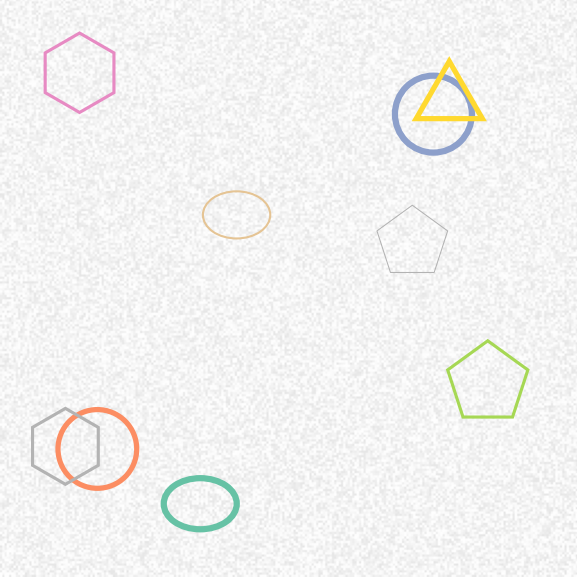[{"shape": "oval", "thickness": 3, "radius": 0.32, "center": [0.347, 0.127]}, {"shape": "circle", "thickness": 2.5, "radius": 0.34, "center": [0.169, 0.222]}, {"shape": "circle", "thickness": 3, "radius": 0.33, "center": [0.75, 0.802]}, {"shape": "hexagon", "thickness": 1.5, "radius": 0.34, "center": [0.138, 0.873]}, {"shape": "pentagon", "thickness": 1.5, "radius": 0.36, "center": [0.845, 0.336]}, {"shape": "triangle", "thickness": 2.5, "radius": 0.33, "center": [0.778, 0.827]}, {"shape": "oval", "thickness": 1, "radius": 0.29, "center": [0.41, 0.627]}, {"shape": "hexagon", "thickness": 1.5, "radius": 0.33, "center": [0.113, 0.226]}, {"shape": "pentagon", "thickness": 0.5, "radius": 0.32, "center": [0.714, 0.579]}]